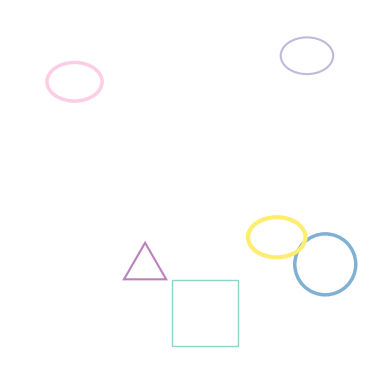[{"shape": "square", "thickness": 1, "radius": 0.43, "center": [0.532, 0.187]}, {"shape": "oval", "thickness": 1.5, "radius": 0.34, "center": [0.797, 0.855]}, {"shape": "circle", "thickness": 2.5, "radius": 0.4, "center": [0.845, 0.313]}, {"shape": "oval", "thickness": 2.5, "radius": 0.36, "center": [0.194, 0.788]}, {"shape": "triangle", "thickness": 1.5, "radius": 0.32, "center": [0.377, 0.306]}, {"shape": "oval", "thickness": 3, "radius": 0.37, "center": [0.719, 0.384]}]